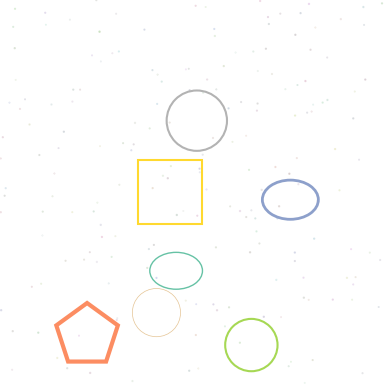[{"shape": "oval", "thickness": 1, "radius": 0.34, "center": [0.457, 0.297]}, {"shape": "pentagon", "thickness": 3, "radius": 0.42, "center": [0.226, 0.129]}, {"shape": "oval", "thickness": 2, "radius": 0.36, "center": [0.754, 0.481]}, {"shape": "circle", "thickness": 1.5, "radius": 0.34, "center": [0.653, 0.104]}, {"shape": "square", "thickness": 1.5, "radius": 0.42, "center": [0.442, 0.502]}, {"shape": "circle", "thickness": 0.5, "radius": 0.31, "center": [0.406, 0.188]}, {"shape": "circle", "thickness": 1.5, "radius": 0.39, "center": [0.511, 0.687]}]